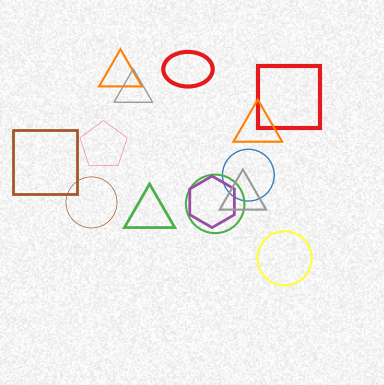[{"shape": "square", "thickness": 3, "radius": 0.4, "center": [0.75, 0.748]}, {"shape": "oval", "thickness": 3, "radius": 0.32, "center": [0.488, 0.82]}, {"shape": "circle", "thickness": 1, "radius": 0.34, "center": [0.645, 0.545]}, {"shape": "triangle", "thickness": 2, "radius": 0.38, "center": [0.389, 0.447]}, {"shape": "circle", "thickness": 1.5, "radius": 0.38, "center": [0.559, 0.47]}, {"shape": "hexagon", "thickness": 2, "radius": 0.33, "center": [0.551, 0.476]}, {"shape": "triangle", "thickness": 1.5, "radius": 0.32, "center": [0.313, 0.808]}, {"shape": "triangle", "thickness": 1.5, "radius": 0.37, "center": [0.67, 0.668]}, {"shape": "circle", "thickness": 1.5, "radius": 0.35, "center": [0.739, 0.329]}, {"shape": "circle", "thickness": 0.5, "radius": 0.33, "center": [0.238, 0.474]}, {"shape": "square", "thickness": 2, "radius": 0.41, "center": [0.117, 0.579]}, {"shape": "pentagon", "thickness": 0.5, "radius": 0.32, "center": [0.269, 0.622]}, {"shape": "triangle", "thickness": 1.5, "radius": 0.35, "center": [0.631, 0.49]}, {"shape": "triangle", "thickness": 1, "radius": 0.29, "center": [0.346, 0.763]}]